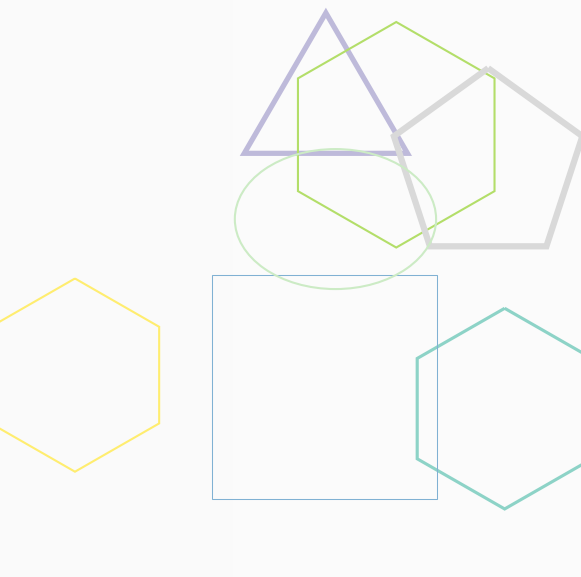[{"shape": "hexagon", "thickness": 1.5, "radius": 0.87, "center": [0.868, 0.292]}, {"shape": "triangle", "thickness": 2.5, "radius": 0.81, "center": [0.561, 0.815]}, {"shape": "square", "thickness": 0.5, "radius": 0.97, "center": [0.558, 0.329]}, {"shape": "hexagon", "thickness": 1, "radius": 0.98, "center": [0.682, 0.766]}, {"shape": "pentagon", "thickness": 3, "radius": 0.85, "center": [0.84, 0.711]}, {"shape": "oval", "thickness": 1, "radius": 0.87, "center": [0.577, 0.62]}, {"shape": "hexagon", "thickness": 1, "radius": 0.84, "center": [0.129, 0.35]}]